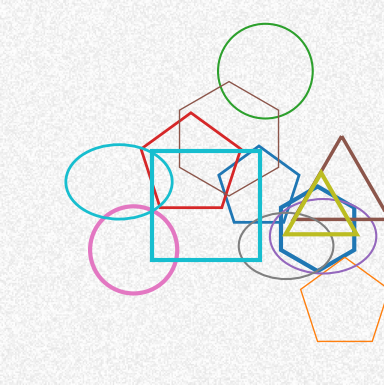[{"shape": "pentagon", "thickness": 2, "radius": 0.55, "center": [0.673, 0.511]}, {"shape": "hexagon", "thickness": 3, "radius": 0.55, "center": [0.825, 0.406]}, {"shape": "pentagon", "thickness": 1, "radius": 0.6, "center": [0.896, 0.211]}, {"shape": "circle", "thickness": 1.5, "radius": 0.61, "center": [0.689, 0.815]}, {"shape": "pentagon", "thickness": 2, "radius": 0.68, "center": [0.496, 0.571]}, {"shape": "oval", "thickness": 1.5, "radius": 0.69, "center": [0.839, 0.386]}, {"shape": "triangle", "thickness": 2.5, "radius": 0.72, "center": [0.887, 0.502]}, {"shape": "hexagon", "thickness": 1, "radius": 0.74, "center": [0.595, 0.64]}, {"shape": "circle", "thickness": 3, "radius": 0.57, "center": [0.347, 0.351]}, {"shape": "oval", "thickness": 1.5, "radius": 0.61, "center": [0.743, 0.361]}, {"shape": "triangle", "thickness": 3, "radius": 0.53, "center": [0.834, 0.445]}, {"shape": "square", "thickness": 3, "radius": 0.7, "center": [0.535, 0.466]}, {"shape": "oval", "thickness": 2, "radius": 0.69, "center": [0.309, 0.528]}]